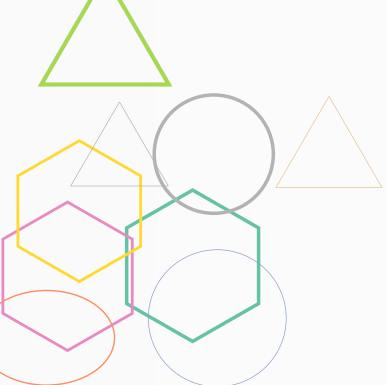[{"shape": "hexagon", "thickness": 2.5, "radius": 0.98, "center": [0.497, 0.31]}, {"shape": "oval", "thickness": 1, "radius": 0.88, "center": [0.12, 0.123]}, {"shape": "circle", "thickness": 0.5, "radius": 0.89, "center": [0.561, 0.173]}, {"shape": "hexagon", "thickness": 2, "radius": 0.96, "center": [0.174, 0.282]}, {"shape": "triangle", "thickness": 3, "radius": 0.95, "center": [0.271, 0.876]}, {"shape": "hexagon", "thickness": 2, "radius": 0.91, "center": [0.205, 0.452]}, {"shape": "triangle", "thickness": 0.5, "radius": 0.79, "center": [0.849, 0.592]}, {"shape": "circle", "thickness": 2.5, "radius": 0.77, "center": [0.552, 0.6]}, {"shape": "triangle", "thickness": 0.5, "radius": 0.73, "center": [0.308, 0.59]}]